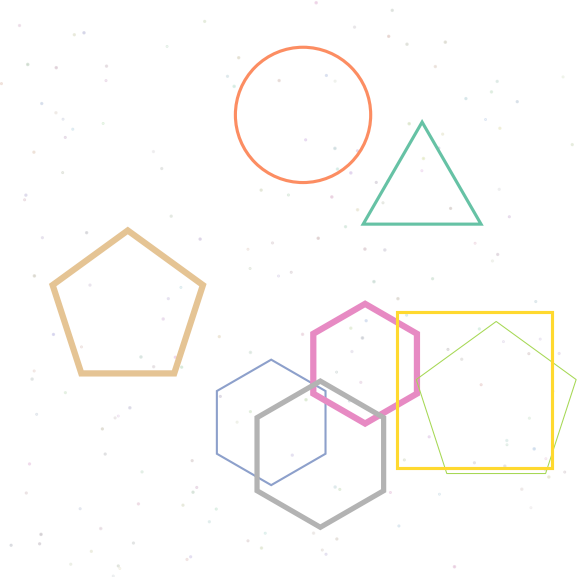[{"shape": "triangle", "thickness": 1.5, "radius": 0.59, "center": [0.731, 0.67]}, {"shape": "circle", "thickness": 1.5, "radius": 0.59, "center": [0.525, 0.8]}, {"shape": "hexagon", "thickness": 1, "radius": 0.54, "center": [0.47, 0.268]}, {"shape": "hexagon", "thickness": 3, "radius": 0.52, "center": [0.632, 0.369]}, {"shape": "pentagon", "thickness": 0.5, "radius": 0.73, "center": [0.859, 0.297]}, {"shape": "square", "thickness": 1.5, "radius": 0.67, "center": [0.821, 0.324]}, {"shape": "pentagon", "thickness": 3, "radius": 0.68, "center": [0.221, 0.463]}, {"shape": "hexagon", "thickness": 2.5, "radius": 0.63, "center": [0.555, 0.213]}]